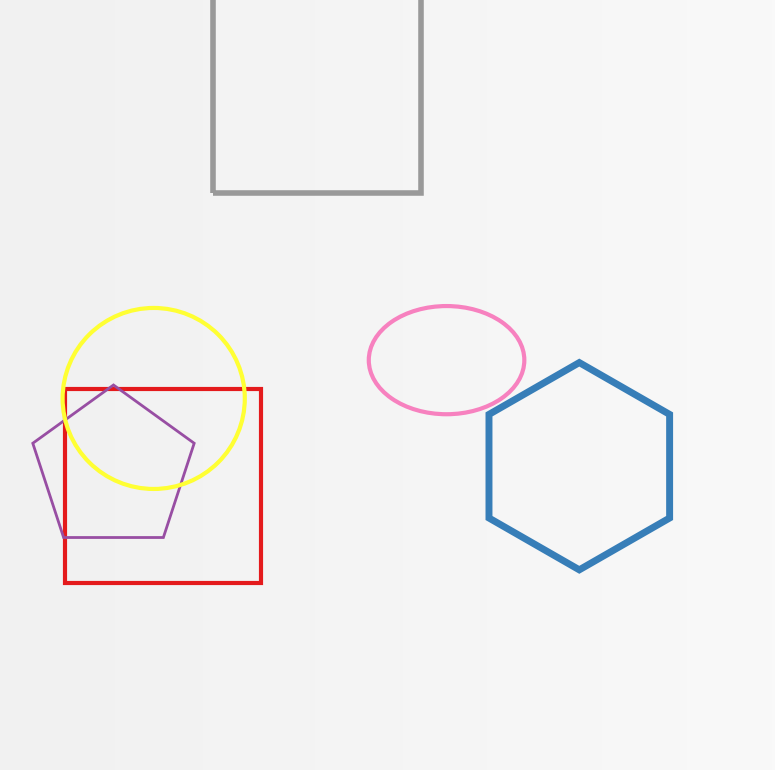[{"shape": "square", "thickness": 1.5, "radius": 0.63, "center": [0.21, 0.369]}, {"shape": "hexagon", "thickness": 2.5, "radius": 0.67, "center": [0.747, 0.395]}, {"shape": "pentagon", "thickness": 1, "radius": 0.55, "center": [0.146, 0.391]}, {"shape": "circle", "thickness": 1.5, "radius": 0.59, "center": [0.198, 0.483]}, {"shape": "oval", "thickness": 1.5, "radius": 0.5, "center": [0.576, 0.532]}, {"shape": "square", "thickness": 2, "radius": 0.67, "center": [0.409, 0.883]}]